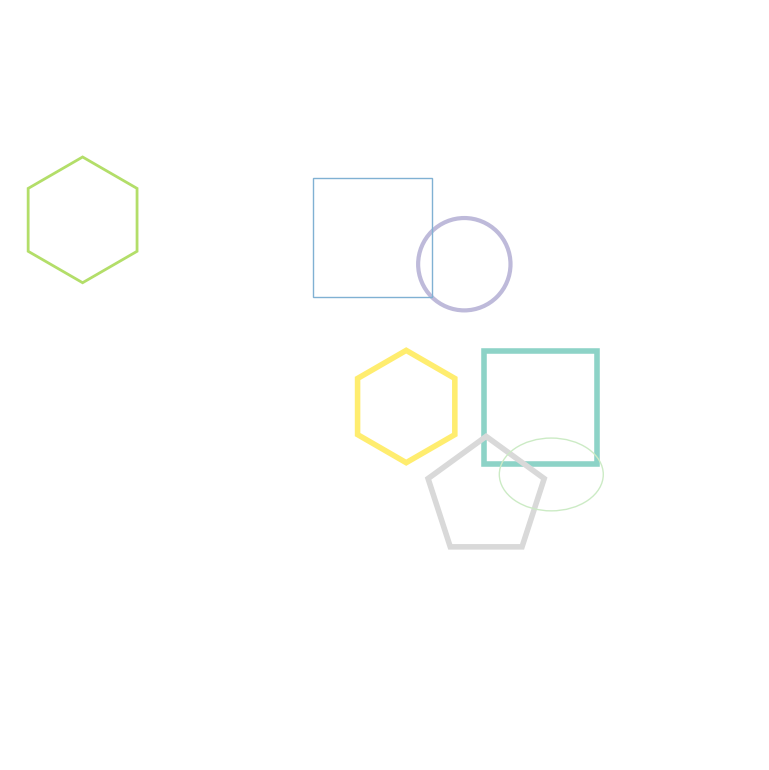[{"shape": "square", "thickness": 2, "radius": 0.37, "center": [0.702, 0.471]}, {"shape": "circle", "thickness": 1.5, "radius": 0.3, "center": [0.603, 0.657]}, {"shape": "square", "thickness": 0.5, "radius": 0.39, "center": [0.484, 0.692]}, {"shape": "hexagon", "thickness": 1, "radius": 0.41, "center": [0.107, 0.714]}, {"shape": "pentagon", "thickness": 2, "radius": 0.4, "center": [0.631, 0.354]}, {"shape": "oval", "thickness": 0.5, "radius": 0.34, "center": [0.716, 0.384]}, {"shape": "hexagon", "thickness": 2, "radius": 0.36, "center": [0.528, 0.472]}]